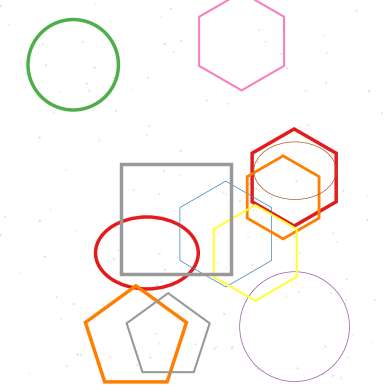[{"shape": "oval", "thickness": 2.5, "radius": 0.67, "center": [0.382, 0.343]}, {"shape": "hexagon", "thickness": 2.5, "radius": 0.63, "center": [0.764, 0.539]}, {"shape": "hexagon", "thickness": 0.5, "radius": 0.69, "center": [0.586, 0.392]}, {"shape": "circle", "thickness": 2.5, "radius": 0.59, "center": [0.19, 0.832]}, {"shape": "circle", "thickness": 0.5, "radius": 0.71, "center": [0.765, 0.152]}, {"shape": "pentagon", "thickness": 2.5, "radius": 0.69, "center": [0.353, 0.12]}, {"shape": "hexagon", "thickness": 2, "radius": 0.54, "center": [0.735, 0.487]}, {"shape": "hexagon", "thickness": 1.5, "radius": 0.62, "center": [0.663, 0.343]}, {"shape": "oval", "thickness": 0.5, "radius": 0.53, "center": [0.766, 0.557]}, {"shape": "hexagon", "thickness": 1.5, "radius": 0.64, "center": [0.628, 0.893]}, {"shape": "square", "thickness": 2.5, "radius": 0.71, "center": [0.458, 0.431]}, {"shape": "pentagon", "thickness": 1.5, "radius": 0.57, "center": [0.437, 0.125]}]